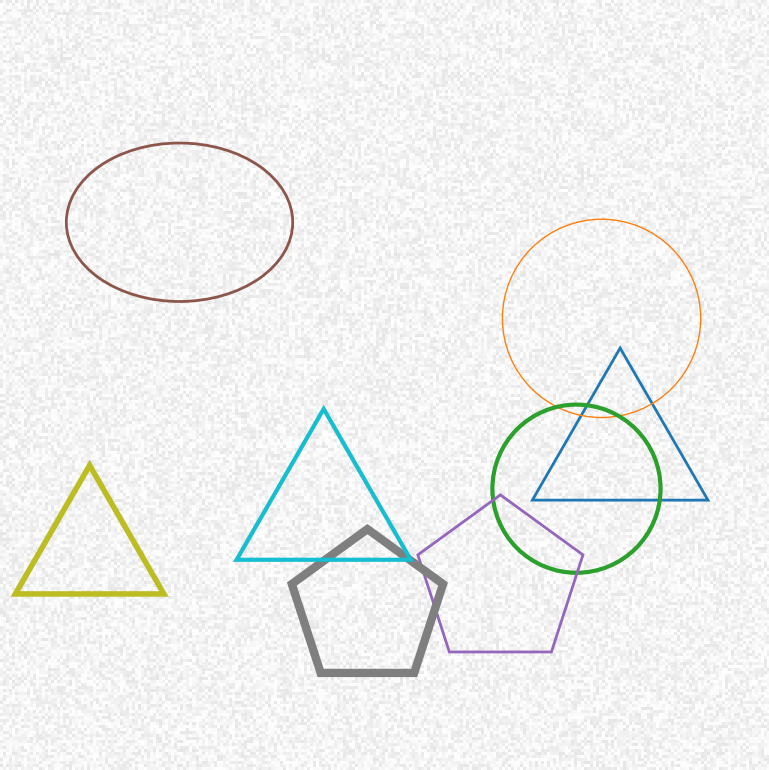[{"shape": "triangle", "thickness": 1, "radius": 0.66, "center": [0.805, 0.416]}, {"shape": "circle", "thickness": 0.5, "radius": 0.64, "center": [0.781, 0.587]}, {"shape": "circle", "thickness": 1.5, "radius": 0.55, "center": [0.749, 0.365]}, {"shape": "pentagon", "thickness": 1, "radius": 0.56, "center": [0.65, 0.245]}, {"shape": "oval", "thickness": 1, "radius": 0.74, "center": [0.233, 0.711]}, {"shape": "pentagon", "thickness": 3, "radius": 0.52, "center": [0.477, 0.21]}, {"shape": "triangle", "thickness": 2, "radius": 0.56, "center": [0.116, 0.284]}, {"shape": "triangle", "thickness": 1.5, "radius": 0.65, "center": [0.42, 0.338]}]